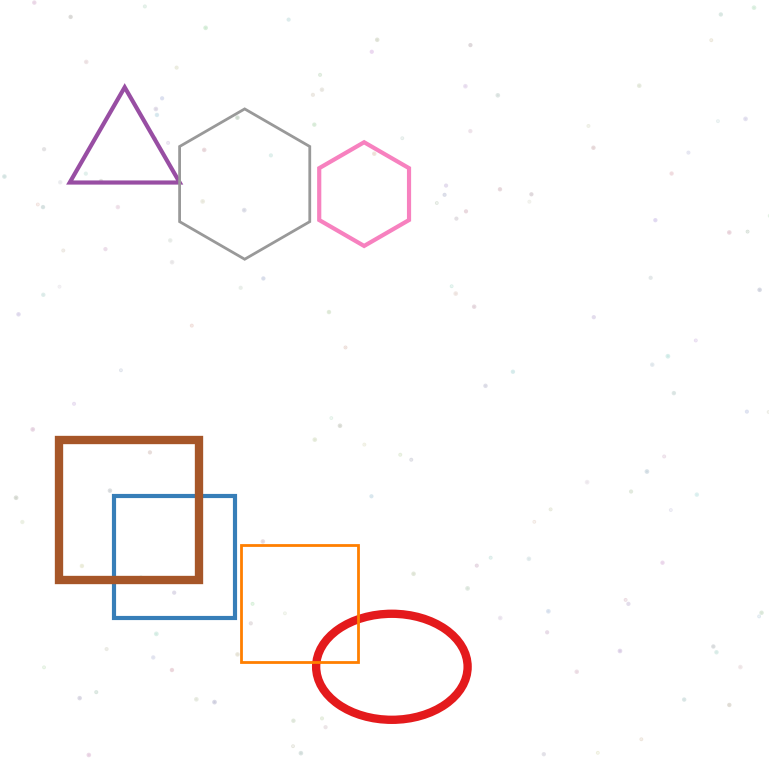[{"shape": "oval", "thickness": 3, "radius": 0.49, "center": [0.509, 0.134]}, {"shape": "square", "thickness": 1.5, "radius": 0.39, "center": [0.226, 0.277]}, {"shape": "triangle", "thickness": 1.5, "radius": 0.41, "center": [0.162, 0.804]}, {"shape": "square", "thickness": 1, "radius": 0.38, "center": [0.389, 0.216]}, {"shape": "square", "thickness": 3, "radius": 0.46, "center": [0.168, 0.338]}, {"shape": "hexagon", "thickness": 1.5, "radius": 0.34, "center": [0.473, 0.748]}, {"shape": "hexagon", "thickness": 1, "radius": 0.49, "center": [0.318, 0.761]}]